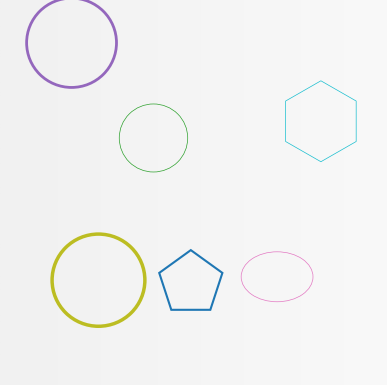[{"shape": "pentagon", "thickness": 1.5, "radius": 0.43, "center": [0.492, 0.265]}, {"shape": "circle", "thickness": 0.5, "radius": 0.44, "center": [0.396, 0.642]}, {"shape": "circle", "thickness": 2, "radius": 0.58, "center": [0.185, 0.889]}, {"shape": "oval", "thickness": 0.5, "radius": 0.46, "center": [0.715, 0.281]}, {"shape": "circle", "thickness": 2.5, "radius": 0.6, "center": [0.254, 0.272]}, {"shape": "hexagon", "thickness": 0.5, "radius": 0.53, "center": [0.828, 0.685]}]